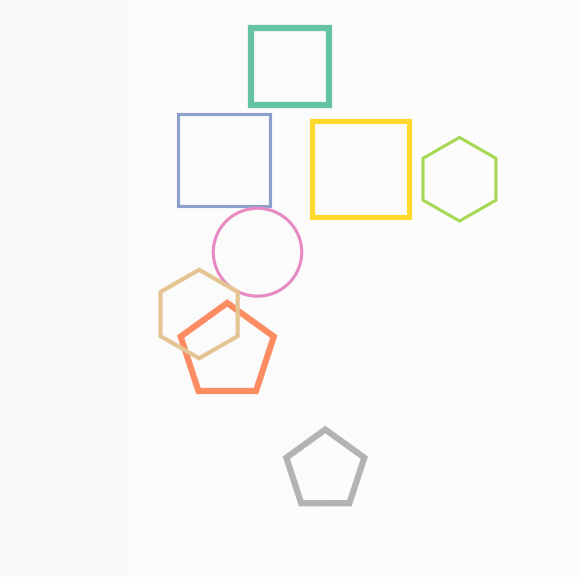[{"shape": "square", "thickness": 3, "radius": 0.33, "center": [0.499, 0.883]}, {"shape": "pentagon", "thickness": 3, "radius": 0.42, "center": [0.391, 0.39]}, {"shape": "square", "thickness": 1.5, "radius": 0.4, "center": [0.385, 0.723]}, {"shape": "circle", "thickness": 1.5, "radius": 0.38, "center": [0.443, 0.562]}, {"shape": "hexagon", "thickness": 1.5, "radius": 0.36, "center": [0.79, 0.689]}, {"shape": "square", "thickness": 2.5, "radius": 0.42, "center": [0.621, 0.707]}, {"shape": "hexagon", "thickness": 2, "radius": 0.38, "center": [0.343, 0.455]}, {"shape": "pentagon", "thickness": 3, "radius": 0.35, "center": [0.56, 0.185]}]